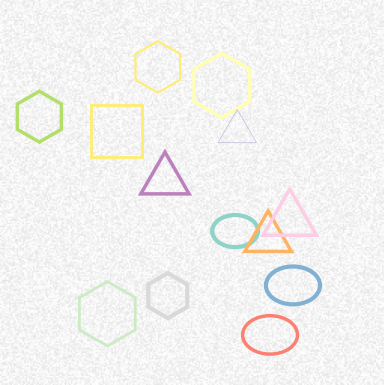[{"shape": "oval", "thickness": 3, "radius": 0.3, "center": [0.611, 0.4]}, {"shape": "hexagon", "thickness": 2.5, "radius": 0.42, "center": [0.576, 0.778]}, {"shape": "triangle", "thickness": 0.5, "radius": 0.29, "center": [0.616, 0.658]}, {"shape": "oval", "thickness": 2.5, "radius": 0.36, "center": [0.701, 0.13]}, {"shape": "oval", "thickness": 3, "radius": 0.35, "center": [0.761, 0.259]}, {"shape": "triangle", "thickness": 2.5, "radius": 0.35, "center": [0.696, 0.382]}, {"shape": "hexagon", "thickness": 2.5, "radius": 0.33, "center": [0.102, 0.697]}, {"shape": "triangle", "thickness": 2.5, "radius": 0.4, "center": [0.753, 0.429]}, {"shape": "hexagon", "thickness": 3, "radius": 0.29, "center": [0.436, 0.232]}, {"shape": "triangle", "thickness": 2.5, "radius": 0.36, "center": [0.428, 0.533]}, {"shape": "hexagon", "thickness": 2, "radius": 0.42, "center": [0.279, 0.185]}, {"shape": "hexagon", "thickness": 1.5, "radius": 0.33, "center": [0.41, 0.826]}, {"shape": "square", "thickness": 2, "radius": 0.33, "center": [0.303, 0.66]}]